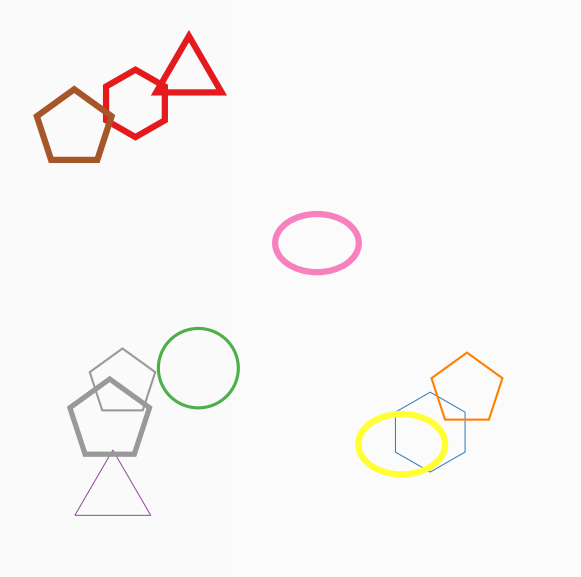[{"shape": "triangle", "thickness": 3, "radius": 0.33, "center": [0.325, 0.872]}, {"shape": "hexagon", "thickness": 3, "radius": 0.29, "center": [0.233, 0.82]}, {"shape": "hexagon", "thickness": 0.5, "radius": 0.35, "center": [0.74, 0.251]}, {"shape": "circle", "thickness": 1.5, "radius": 0.34, "center": [0.341, 0.362]}, {"shape": "triangle", "thickness": 0.5, "radius": 0.38, "center": [0.194, 0.144]}, {"shape": "pentagon", "thickness": 1, "radius": 0.32, "center": [0.803, 0.324]}, {"shape": "oval", "thickness": 3, "radius": 0.37, "center": [0.691, 0.23]}, {"shape": "pentagon", "thickness": 3, "radius": 0.34, "center": [0.128, 0.777]}, {"shape": "oval", "thickness": 3, "radius": 0.36, "center": [0.545, 0.578]}, {"shape": "pentagon", "thickness": 2.5, "radius": 0.36, "center": [0.189, 0.271]}, {"shape": "pentagon", "thickness": 1, "radius": 0.3, "center": [0.211, 0.336]}]